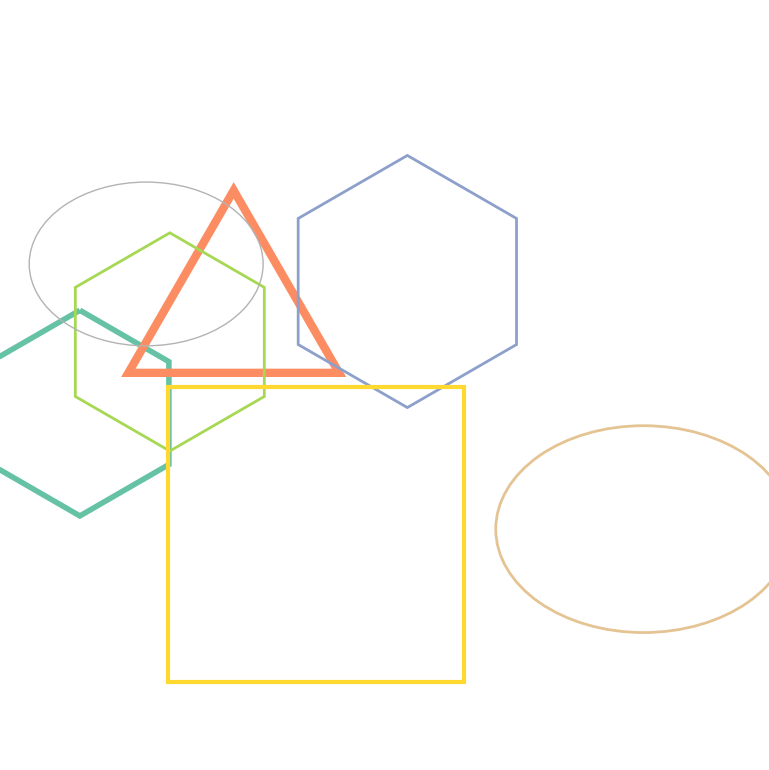[{"shape": "hexagon", "thickness": 2, "radius": 0.67, "center": [0.104, 0.464]}, {"shape": "triangle", "thickness": 3, "radius": 0.79, "center": [0.304, 0.595]}, {"shape": "hexagon", "thickness": 1, "radius": 0.82, "center": [0.529, 0.634]}, {"shape": "hexagon", "thickness": 1, "radius": 0.71, "center": [0.221, 0.556]}, {"shape": "square", "thickness": 1.5, "radius": 0.96, "center": [0.41, 0.306]}, {"shape": "oval", "thickness": 1, "radius": 0.96, "center": [0.836, 0.313]}, {"shape": "oval", "thickness": 0.5, "radius": 0.76, "center": [0.19, 0.657]}]